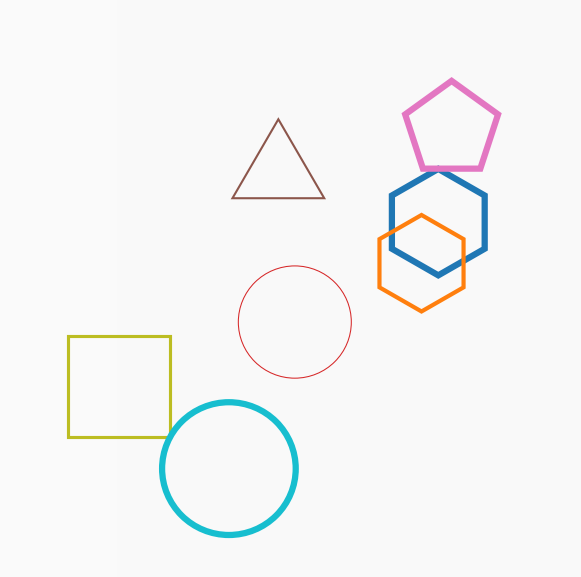[{"shape": "hexagon", "thickness": 3, "radius": 0.46, "center": [0.754, 0.615]}, {"shape": "hexagon", "thickness": 2, "radius": 0.42, "center": [0.725, 0.543]}, {"shape": "circle", "thickness": 0.5, "radius": 0.49, "center": [0.507, 0.441]}, {"shape": "triangle", "thickness": 1, "radius": 0.46, "center": [0.479, 0.701]}, {"shape": "pentagon", "thickness": 3, "radius": 0.42, "center": [0.777, 0.775]}, {"shape": "square", "thickness": 1.5, "radius": 0.43, "center": [0.205, 0.33]}, {"shape": "circle", "thickness": 3, "radius": 0.57, "center": [0.394, 0.188]}]